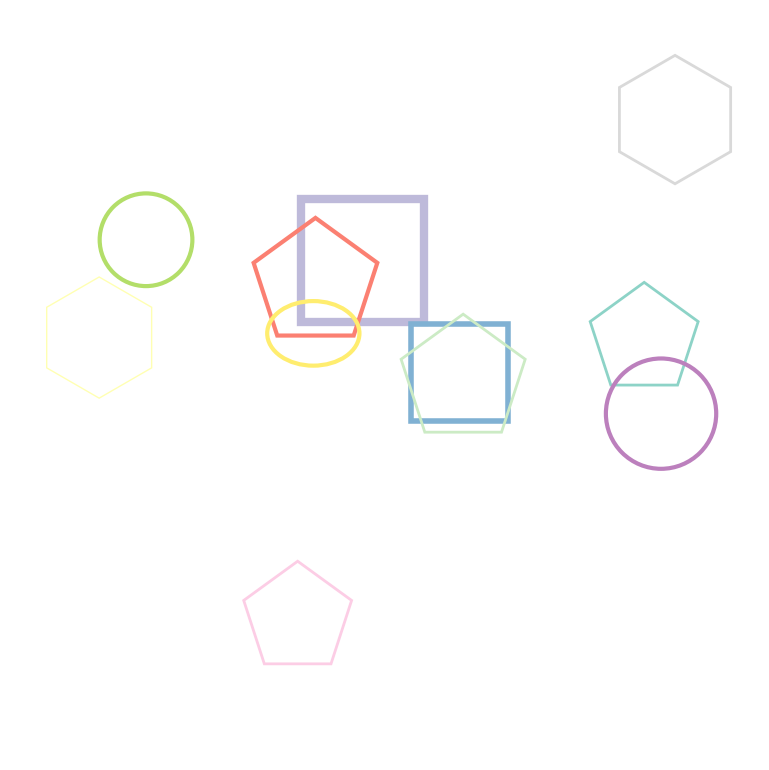[{"shape": "pentagon", "thickness": 1, "radius": 0.37, "center": [0.837, 0.56]}, {"shape": "hexagon", "thickness": 0.5, "radius": 0.39, "center": [0.129, 0.562]}, {"shape": "square", "thickness": 3, "radius": 0.4, "center": [0.47, 0.661]}, {"shape": "pentagon", "thickness": 1.5, "radius": 0.42, "center": [0.41, 0.633]}, {"shape": "square", "thickness": 2, "radius": 0.31, "center": [0.596, 0.516]}, {"shape": "circle", "thickness": 1.5, "radius": 0.3, "center": [0.19, 0.689]}, {"shape": "pentagon", "thickness": 1, "radius": 0.37, "center": [0.387, 0.197]}, {"shape": "hexagon", "thickness": 1, "radius": 0.42, "center": [0.877, 0.845]}, {"shape": "circle", "thickness": 1.5, "radius": 0.36, "center": [0.859, 0.463]}, {"shape": "pentagon", "thickness": 1, "radius": 0.42, "center": [0.602, 0.507]}, {"shape": "oval", "thickness": 1.5, "radius": 0.3, "center": [0.407, 0.567]}]